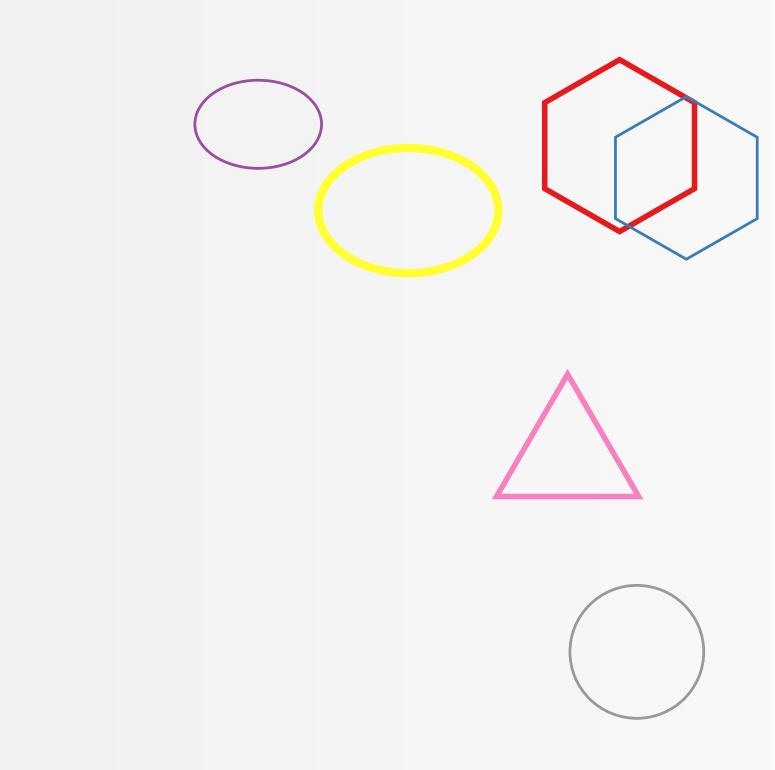[{"shape": "hexagon", "thickness": 2, "radius": 0.56, "center": [0.8, 0.811]}, {"shape": "hexagon", "thickness": 1, "radius": 0.53, "center": [0.886, 0.769]}, {"shape": "oval", "thickness": 1, "radius": 0.41, "center": [0.333, 0.839]}, {"shape": "oval", "thickness": 3, "radius": 0.58, "center": [0.527, 0.727]}, {"shape": "triangle", "thickness": 2, "radius": 0.53, "center": [0.732, 0.408]}, {"shape": "circle", "thickness": 1, "radius": 0.43, "center": [0.822, 0.153]}]